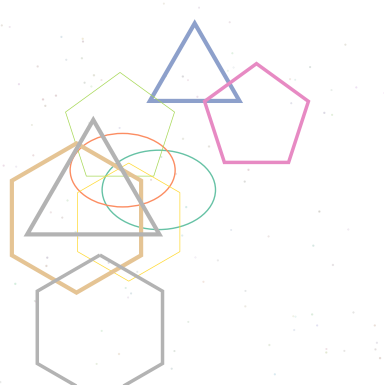[{"shape": "oval", "thickness": 1, "radius": 0.74, "center": [0.413, 0.507]}, {"shape": "oval", "thickness": 1, "radius": 0.68, "center": [0.319, 0.558]}, {"shape": "triangle", "thickness": 3, "radius": 0.67, "center": [0.506, 0.805]}, {"shape": "pentagon", "thickness": 2.5, "radius": 0.71, "center": [0.666, 0.693]}, {"shape": "pentagon", "thickness": 0.5, "radius": 0.74, "center": [0.312, 0.663]}, {"shape": "hexagon", "thickness": 0.5, "radius": 0.77, "center": [0.334, 0.423]}, {"shape": "hexagon", "thickness": 3, "radius": 0.97, "center": [0.199, 0.434]}, {"shape": "hexagon", "thickness": 2.5, "radius": 0.94, "center": [0.259, 0.15]}, {"shape": "triangle", "thickness": 3, "radius": 0.99, "center": [0.242, 0.49]}]